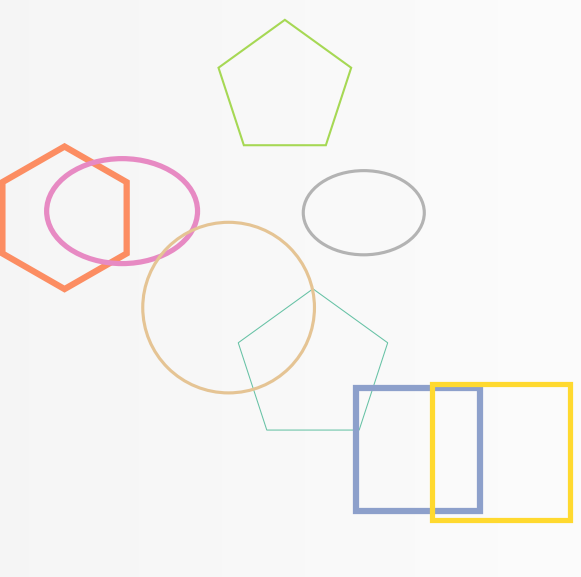[{"shape": "pentagon", "thickness": 0.5, "radius": 0.68, "center": [0.538, 0.364]}, {"shape": "hexagon", "thickness": 3, "radius": 0.62, "center": [0.111, 0.622]}, {"shape": "square", "thickness": 3, "radius": 0.53, "center": [0.719, 0.221]}, {"shape": "oval", "thickness": 2.5, "radius": 0.65, "center": [0.21, 0.634]}, {"shape": "pentagon", "thickness": 1, "radius": 0.6, "center": [0.49, 0.845]}, {"shape": "square", "thickness": 2.5, "radius": 0.59, "center": [0.862, 0.217]}, {"shape": "circle", "thickness": 1.5, "radius": 0.74, "center": [0.393, 0.466]}, {"shape": "oval", "thickness": 1.5, "radius": 0.52, "center": [0.626, 0.631]}]